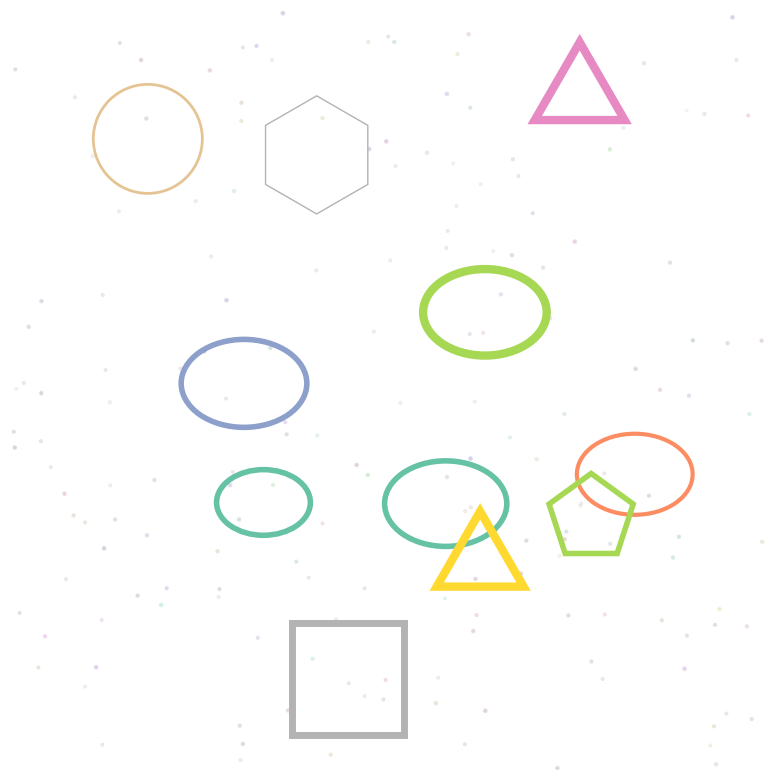[{"shape": "oval", "thickness": 2, "radius": 0.3, "center": [0.342, 0.347]}, {"shape": "oval", "thickness": 2, "radius": 0.4, "center": [0.579, 0.346]}, {"shape": "oval", "thickness": 1.5, "radius": 0.38, "center": [0.824, 0.384]}, {"shape": "oval", "thickness": 2, "radius": 0.41, "center": [0.317, 0.502]}, {"shape": "triangle", "thickness": 3, "radius": 0.34, "center": [0.753, 0.878]}, {"shape": "pentagon", "thickness": 2, "radius": 0.29, "center": [0.768, 0.328]}, {"shape": "oval", "thickness": 3, "radius": 0.4, "center": [0.63, 0.594]}, {"shape": "triangle", "thickness": 3, "radius": 0.33, "center": [0.624, 0.271]}, {"shape": "circle", "thickness": 1, "radius": 0.35, "center": [0.192, 0.82]}, {"shape": "hexagon", "thickness": 0.5, "radius": 0.38, "center": [0.411, 0.799]}, {"shape": "square", "thickness": 2.5, "radius": 0.36, "center": [0.452, 0.118]}]